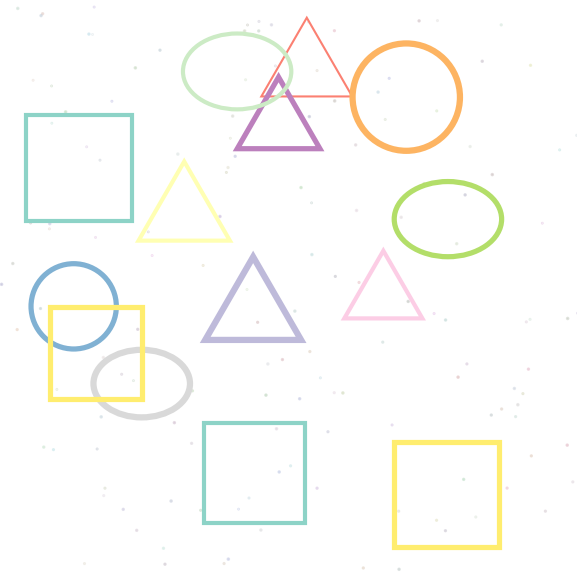[{"shape": "square", "thickness": 2, "radius": 0.44, "center": [0.441, 0.18]}, {"shape": "square", "thickness": 2, "radius": 0.46, "center": [0.137, 0.708]}, {"shape": "triangle", "thickness": 2, "radius": 0.46, "center": [0.319, 0.628]}, {"shape": "triangle", "thickness": 3, "radius": 0.48, "center": [0.438, 0.458]}, {"shape": "triangle", "thickness": 1, "radius": 0.45, "center": [0.531, 0.878]}, {"shape": "circle", "thickness": 2.5, "radius": 0.37, "center": [0.128, 0.469]}, {"shape": "circle", "thickness": 3, "radius": 0.46, "center": [0.703, 0.831]}, {"shape": "oval", "thickness": 2.5, "radius": 0.46, "center": [0.776, 0.62]}, {"shape": "triangle", "thickness": 2, "radius": 0.39, "center": [0.664, 0.487]}, {"shape": "oval", "thickness": 3, "radius": 0.42, "center": [0.245, 0.335]}, {"shape": "triangle", "thickness": 2.5, "radius": 0.41, "center": [0.482, 0.783]}, {"shape": "oval", "thickness": 2, "radius": 0.47, "center": [0.411, 0.875]}, {"shape": "square", "thickness": 2.5, "radius": 0.45, "center": [0.773, 0.143]}, {"shape": "square", "thickness": 2.5, "radius": 0.4, "center": [0.166, 0.388]}]